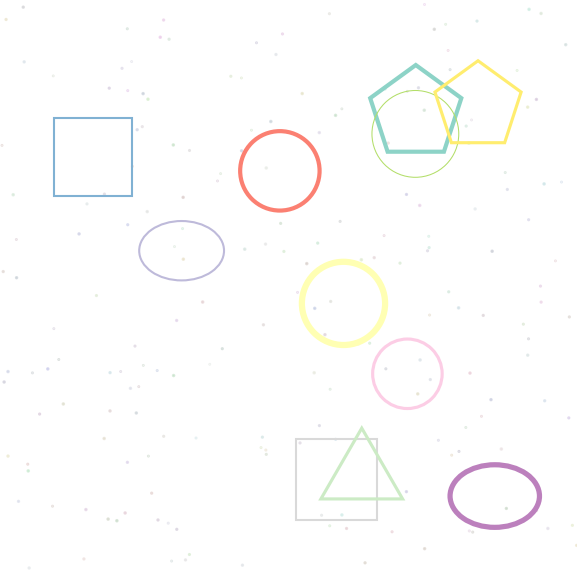[{"shape": "pentagon", "thickness": 2, "radius": 0.41, "center": [0.72, 0.804]}, {"shape": "circle", "thickness": 3, "radius": 0.36, "center": [0.595, 0.474]}, {"shape": "oval", "thickness": 1, "radius": 0.37, "center": [0.314, 0.565]}, {"shape": "circle", "thickness": 2, "radius": 0.34, "center": [0.485, 0.703]}, {"shape": "square", "thickness": 1, "radius": 0.34, "center": [0.162, 0.727]}, {"shape": "circle", "thickness": 0.5, "radius": 0.38, "center": [0.719, 0.767]}, {"shape": "circle", "thickness": 1.5, "radius": 0.3, "center": [0.705, 0.352]}, {"shape": "square", "thickness": 1, "radius": 0.35, "center": [0.582, 0.169]}, {"shape": "oval", "thickness": 2.5, "radius": 0.39, "center": [0.857, 0.14]}, {"shape": "triangle", "thickness": 1.5, "radius": 0.41, "center": [0.626, 0.176]}, {"shape": "pentagon", "thickness": 1.5, "radius": 0.39, "center": [0.828, 0.815]}]